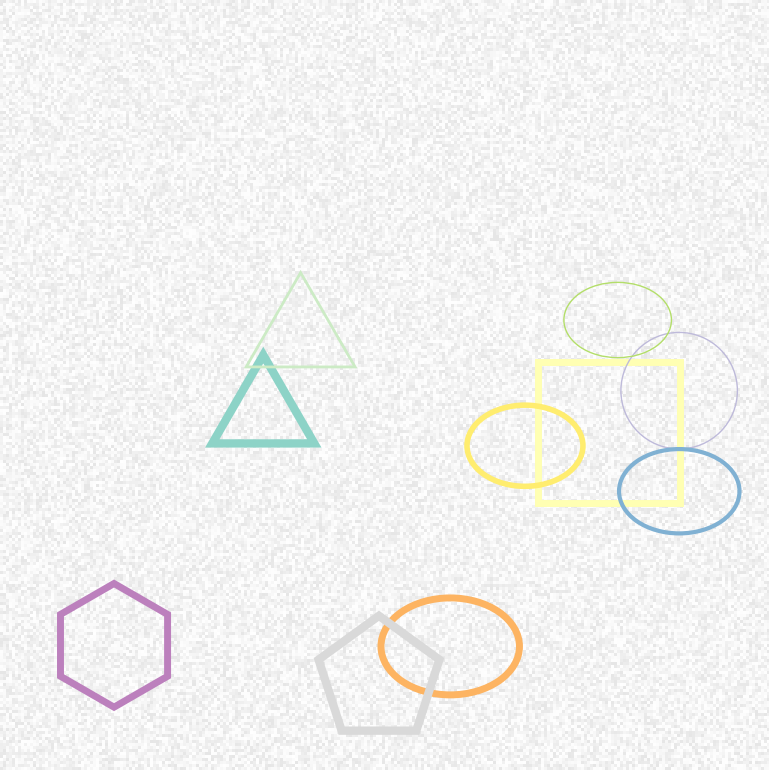[{"shape": "triangle", "thickness": 3, "radius": 0.38, "center": [0.342, 0.462]}, {"shape": "square", "thickness": 2.5, "radius": 0.46, "center": [0.791, 0.438]}, {"shape": "circle", "thickness": 0.5, "radius": 0.38, "center": [0.882, 0.493]}, {"shape": "oval", "thickness": 1.5, "radius": 0.39, "center": [0.882, 0.362]}, {"shape": "oval", "thickness": 2.5, "radius": 0.45, "center": [0.585, 0.161]}, {"shape": "oval", "thickness": 0.5, "radius": 0.35, "center": [0.802, 0.584]}, {"shape": "pentagon", "thickness": 3, "radius": 0.41, "center": [0.492, 0.118]}, {"shape": "hexagon", "thickness": 2.5, "radius": 0.4, "center": [0.148, 0.162]}, {"shape": "triangle", "thickness": 1, "radius": 0.41, "center": [0.39, 0.564]}, {"shape": "oval", "thickness": 2, "radius": 0.38, "center": [0.682, 0.421]}]